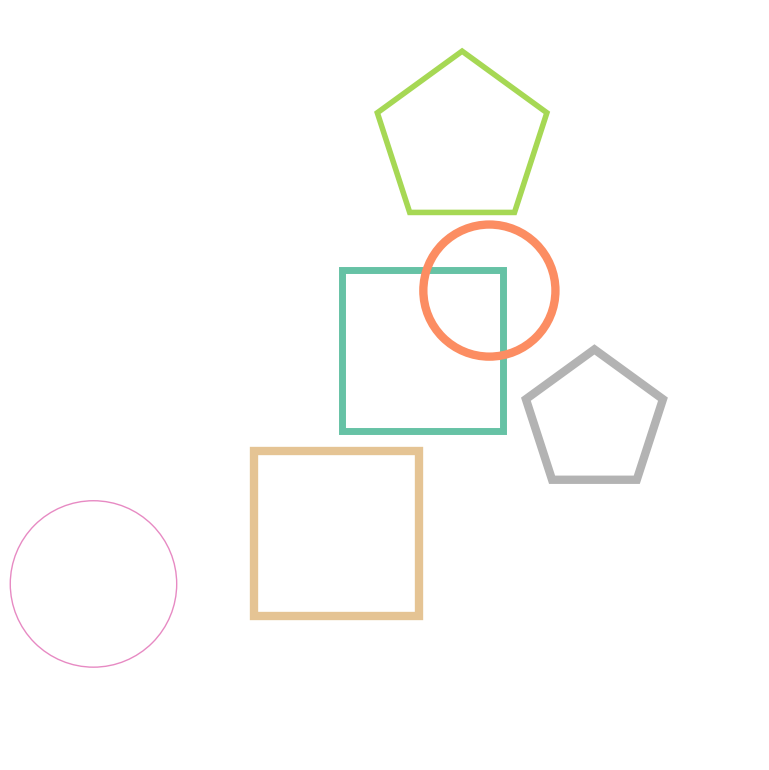[{"shape": "square", "thickness": 2.5, "radius": 0.52, "center": [0.549, 0.545]}, {"shape": "circle", "thickness": 3, "radius": 0.43, "center": [0.636, 0.623]}, {"shape": "circle", "thickness": 0.5, "radius": 0.54, "center": [0.121, 0.242]}, {"shape": "pentagon", "thickness": 2, "radius": 0.58, "center": [0.6, 0.818]}, {"shape": "square", "thickness": 3, "radius": 0.54, "center": [0.437, 0.307]}, {"shape": "pentagon", "thickness": 3, "radius": 0.47, "center": [0.772, 0.453]}]